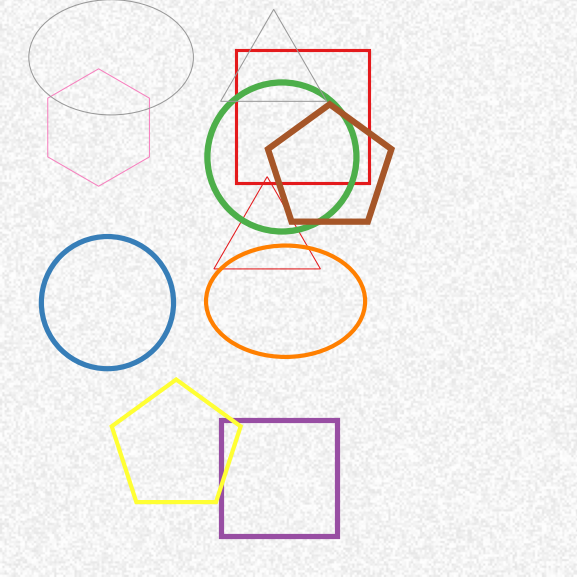[{"shape": "triangle", "thickness": 0.5, "radius": 0.53, "center": [0.463, 0.587]}, {"shape": "square", "thickness": 1.5, "radius": 0.58, "center": [0.524, 0.798]}, {"shape": "circle", "thickness": 2.5, "radius": 0.57, "center": [0.186, 0.475]}, {"shape": "circle", "thickness": 3, "radius": 0.65, "center": [0.488, 0.727]}, {"shape": "square", "thickness": 2.5, "radius": 0.5, "center": [0.483, 0.171]}, {"shape": "oval", "thickness": 2, "radius": 0.69, "center": [0.495, 0.478]}, {"shape": "pentagon", "thickness": 2, "radius": 0.59, "center": [0.305, 0.225]}, {"shape": "pentagon", "thickness": 3, "radius": 0.56, "center": [0.571, 0.706]}, {"shape": "hexagon", "thickness": 0.5, "radius": 0.51, "center": [0.171, 0.778]}, {"shape": "triangle", "thickness": 0.5, "radius": 0.53, "center": [0.474, 0.877]}, {"shape": "oval", "thickness": 0.5, "radius": 0.71, "center": [0.192, 0.9]}]